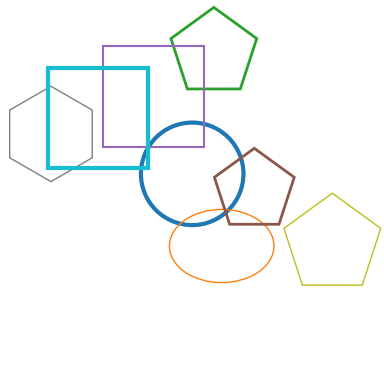[{"shape": "circle", "thickness": 3, "radius": 0.67, "center": [0.499, 0.548]}, {"shape": "oval", "thickness": 1, "radius": 0.68, "center": [0.576, 0.361]}, {"shape": "pentagon", "thickness": 2, "radius": 0.59, "center": [0.555, 0.864]}, {"shape": "square", "thickness": 1.5, "radius": 0.66, "center": [0.4, 0.75]}, {"shape": "pentagon", "thickness": 2, "radius": 0.55, "center": [0.661, 0.506]}, {"shape": "hexagon", "thickness": 1, "radius": 0.62, "center": [0.132, 0.652]}, {"shape": "pentagon", "thickness": 1, "radius": 0.66, "center": [0.863, 0.366]}, {"shape": "square", "thickness": 3, "radius": 0.65, "center": [0.256, 0.693]}]